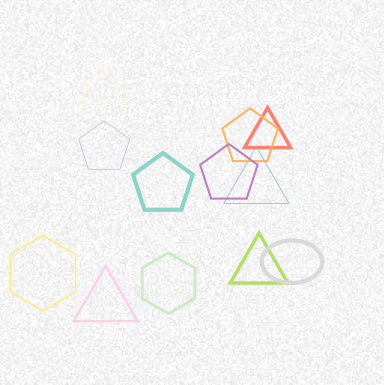[{"shape": "pentagon", "thickness": 3, "radius": 0.41, "center": [0.423, 0.521]}, {"shape": "triangle", "thickness": 0.5, "radius": 0.34, "center": [0.264, 0.766]}, {"shape": "pentagon", "thickness": 0.5, "radius": 0.35, "center": [0.271, 0.617]}, {"shape": "triangle", "thickness": 2.5, "radius": 0.35, "center": [0.695, 0.651]}, {"shape": "triangle", "thickness": 0.5, "radius": 0.49, "center": [0.666, 0.521]}, {"shape": "pentagon", "thickness": 1.5, "radius": 0.38, "center": [0.65, 0.643]}, {"shape": "triangle", "thickness": 2.5, "radius": 0.43, "center": [0.673, 0.308]}, {"shape": "triangle", "thickness": 1.5, "radius": 0.48, "center": [0.274, 0.214]}, {"shape": "oval", "thickness": 3, "radius": 0.39, "center": [0.759, 0.32]}, {"shape": "pentagon", "thickness": 1.5, "radius": 0.39, "center": [0.595, 0.548]}, {"shape": "hexagon", "thickness": 2, "radius": 0.39, "center": [0.438, 0.264]}, {"shape": "hexagon", "thickness": 1, "radius": 0.49, "center": [0.112, 0.29]}]